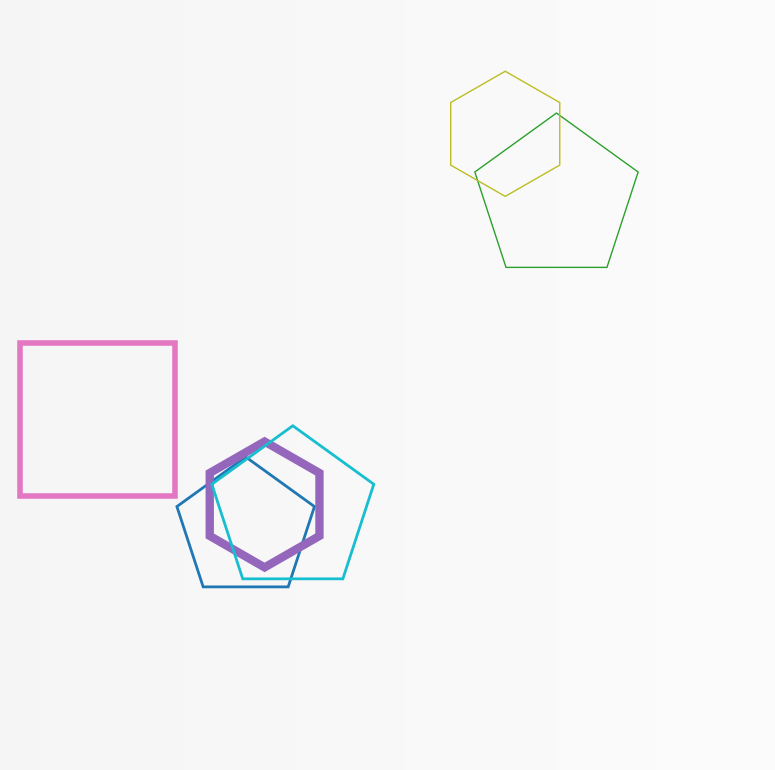[{"shape": "pentagon", "thickness": 1, "radius": 0.47, "center": [0.317, 0.313]}, {"shape": "pentagon", "thickness": 0.5, "radius": 0.55, "center": [0.718, 0.742]}, {"shape": "hexagon", "thickness": 3, "radius": 0.41, "center": [0.341, 0.345]}, {"shape": "square", "thickness": 2, "radius": 0.5, "center": [0.126, 0.455]}, {"shape": "hexagon", "thickness": 0.5, "radius": 0.41, "center": [0.652, 0.826]}, {"shape": "pentagon", "thickness": 1, "radius": 0.55, "center": [0.378, 0.337]}]